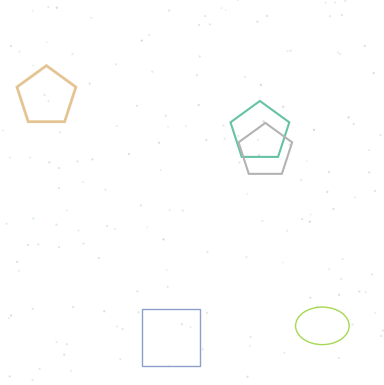[{"shape": "pentagon", "thickness": 1.5, "radius": 0.4, "center": [0.675, 0.657]}, {"shape": "square", "thickness": 1, "radius": 0.37, "center": [0.444, 0.123]}, {"shape": "oval", "thickness": 1, "radius": 0.35, "center": [0.837, 0.154]}, {"shape": "pentagon", "thickness": 2, "radius": 0.4, "center": [0.121, 0.749]}, {"shape": "pentagon", "thickness": 1.5, "radius": 0.37, "center": [0.689, 0.608]}]